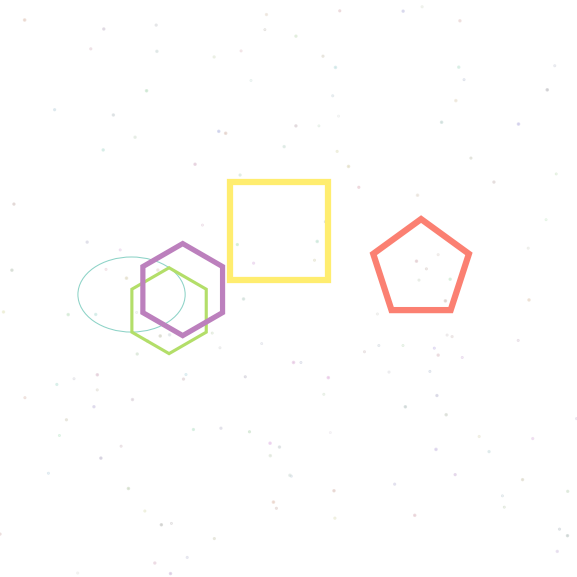[{"shape": "oval", "thickness": 0.5, "radius": 0.46, "center": [0.228, 0.489]}, {"shape": "pentagon", "thickness": 3, "radius": 0.44, "center": [0.729, 0.533]}, {"shape": "hexagon", "thickness": 1.5, "radius": 0.37, "center": [0.293, 0.461]}, {"shape": "hexagon", "thickness": 2.5, "radius": 0.4, "center": [0.316, 0.498]}, {"shape": "square", "thickness": 3, "radius": 0.43, "center": [0.484, 0.599]}]